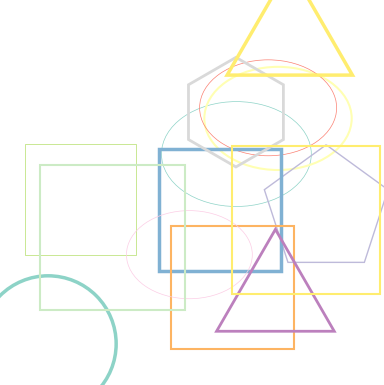[{"shape": "circle", "thickness": 2.5, "radius": 0.88, "center": [0.125, 0.107]}, {"shape": "oval", "thickness": 0.5, "radius": 0.97, "center": [0.614, 0.6]}, {"shape": "oval", "thickness": 1.5, "radius": 0.96, "center": [0.722, 0.692]}, {"shape": "pentagon", "thickness": 1, "radius": 0.84, "center": [0.847, 0.455]}, {"shape": "oval", "thickness": 0.5, "radius": 0.89, "center": [0.696, 0.72]}, {"shape": "square", "thickness": 2.5, "radius": 0.79, "center": [0.572, 0.454]}, {"shape": "square", "thickness": 1.5, "radius": 0.8, "center": [0.605, 0.253]}, {"shape": "square", "thickness": 0.5, "radius": 0.72, "center": [0.208, 0.481]}, {"shape": "oval", "thickness": 0.5, "radius": 0.82, "center": [0.492, 0.339]}, {"shape": "hexagon", "thickness": 2, "radius": 0.71, "center": [0.613, 0.709]}, {"shape": "triangle", "thickness": 2, "radius": 0.88, "center": [0.715, 0.228]}, {"shape": "square", "thickness": 1.5, "radius": 0.94, "center": [0.292, 0.383]}, {"shape": "triangle", "thickness": 2.5, "radius": 0.94, "center": [0.753, 0.899]}, {"shape": "square", "thickness": 1.5, "radius": 0.96, "center": [0.794, 0.428]}]